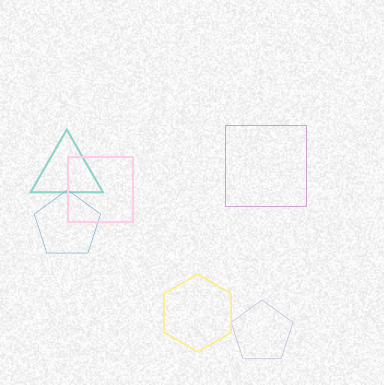[{"shape": "triangle", "thickness": 1.5, "radius": 0.54, "center": [0.173, 0.555]}, {"shape": "pentagon", "thickness": 0.5, "radius": 0.42, "center": [0.681, 0.137]}, {"shape": "pentagon", "thickness": 0.5, "radius": 0.45, "center": [0.175, 0.416]}, {"shape": "square", "thickness": 1.5, "radius": 0.43, "center": [0.261, 0.508]}, {"shape": "square", "thickness": 0.5, "radius": 0.52, "center": [0.69, 0.57]}, {"shape": "hexagon", "thickness": 1, "radius": 0.5, "center": [0.513, 0.187]}]